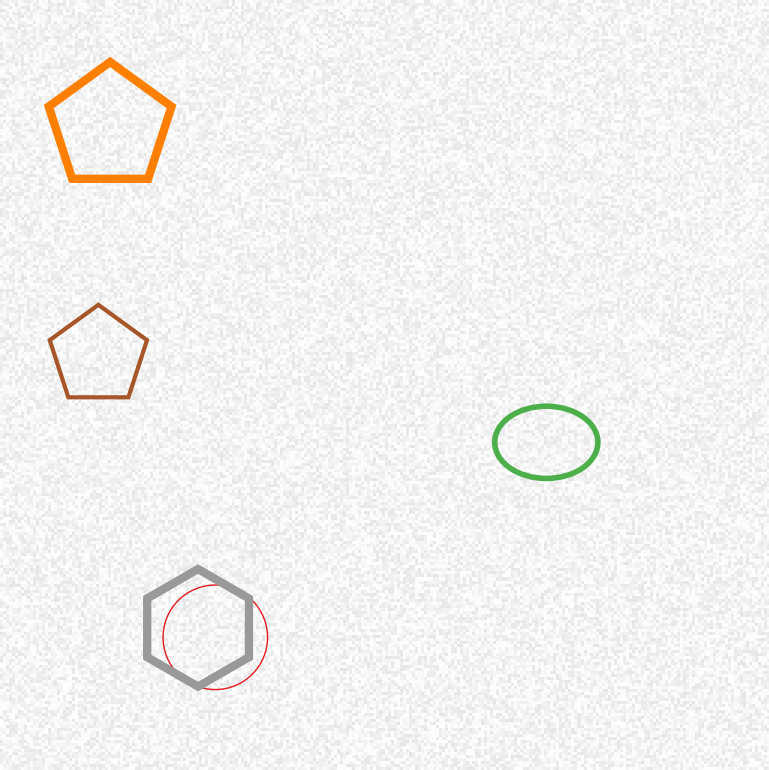[{"shape": "circle", "thickness": 0.5, "radius": 0.34, "center": [0.28, 0.172]}, {"shape": "oval", "thickness": 2, "radius": 0.34, "center": [0.709, 0.426]}, {"shape": "pentagon", "thickness": 3, "radius": 0.42, "center": [0.143, 0.836]}, {"shape": "pentagon", "thickness": 1.5, "radius": 0.33, "center": [0.128, 0.538]}, {"shape": "hexagon", "thickness": 3, "radius": 0.38, "center": [0.257, 0.185]}]